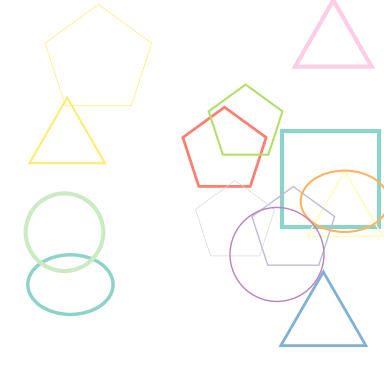[{"shape": "square", "thickness": 3, "radius": 0.63, "center": [0.859, 0.535]}, {"shape": "oval", "thickness": 2.5, "radius": 0.55, "center": [0.183, 0.261]}, {"shape": "triangle", "thickness": 1, "radius": 0.57, "center": [0.896, 0.443]}, {"shape": "pentagon", "thickness": 1, "radius": 0.56, "center": [0.762, 0.403]}, {"shape": "pentagon", "thickness": 2, "radius": 0.57, "center": [0.583, 0.608]}, {"shape": "triangle", "thickness": 2, "radius": 0.64, "center": [0.84, 0.166]}, {"shape": "oval", "thickness": 1.5, "radius": 0.57, "center": [0.895, 0.477]}, {"shape": "pentagon", "thickness": 1.5, "radius": 0.5, "center": [0.638, 0.68]}, {"shape": "triangle", "thickness": 3, "radius": 0.57, "center": [0.866, 0.884]}, {"shape": "pentagon", "thickness": 0.5, "radius": 0.54, "center": [0.611, 0.423]}, {"shape": "circle", "thickness": 1, "radius": 0.61, "center": [0.719, 0.339]}, {"shape": "circle", "thickness": 3, "radius": 0.5, "center": [0.168, 0.397]}, {"shape": "pentagon", "thickness": 0.5, "radius": 0.73, "center": [0.256, 0.843]}, {"shape": "triangle", "thickness": 1.5, "radius": 0.57, "center": [0.175, 0.633]}]